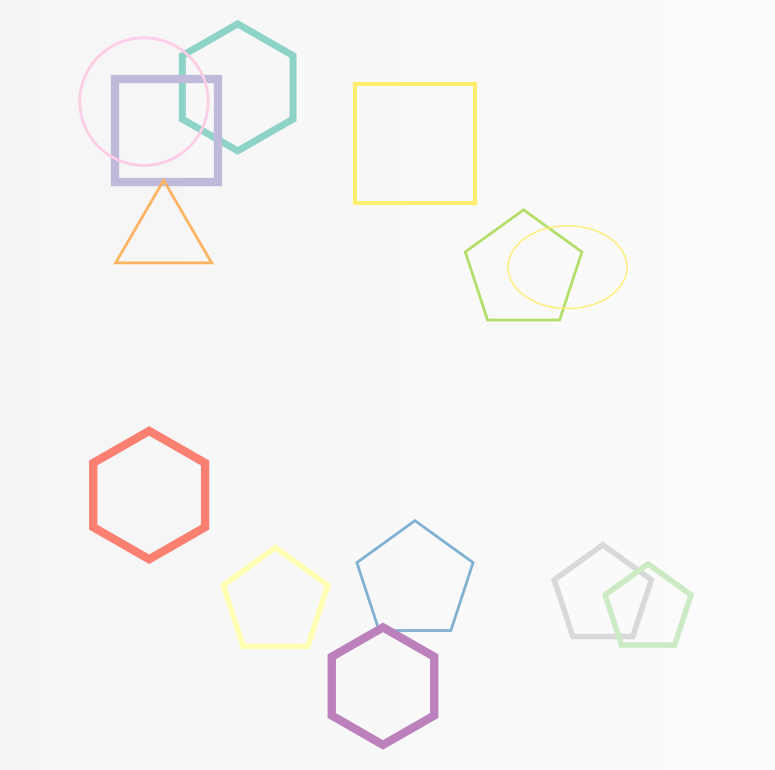[{"shape": "hexagon", "thickness": 2.5, "radius": 0.41, "center": [0.307, 0.887]}, {"shape": "pentagon", "thickness": 2, "radius": 0.35, "center": [0.356, 0.218]}, {"shape": "square", "thickness": 3, "radius": 0.33, "center": [0.214, 0.831]}, {"shape": "hexagon", "thickness": 3, "radius": 0.42, "center": [0.192, 0.357]}, {"shape": "pentagon", "thickness": 1, "radius": 0.39, "center": [0.535, 0.245]}, {"shape": "triangle", "thickness": 1, "radius": 0.36, "center": [0.211, 0.694]}, {"shape": "pentagon", "thickness": 1, "radius": 0.4, "center": [0.676, 0.648]}, {"shape": "circle", "thickness": 1, "radius": 0.41, "center": [0.186, 0.868]}, {"shape": "pentagon", "thickness": 2, "radius": 0.33, "center": [0.778, 0.227]}, {"shape": "hexagon", "thickness": 3, "radius": 0.38, "center": [0.494, 0.109]}, {"shape": "pentagon", "thickness": 2, "radius": 0.29, "center": [0.836, 0.209]}, {"shape": "square", "thickness": 1.5, "radius": 0.39, "center": [0.536, 0.814]}, {"shape": "oval", "thickness": 0.5, "radius": 0.38, "center": [0.732, 0.653]}]